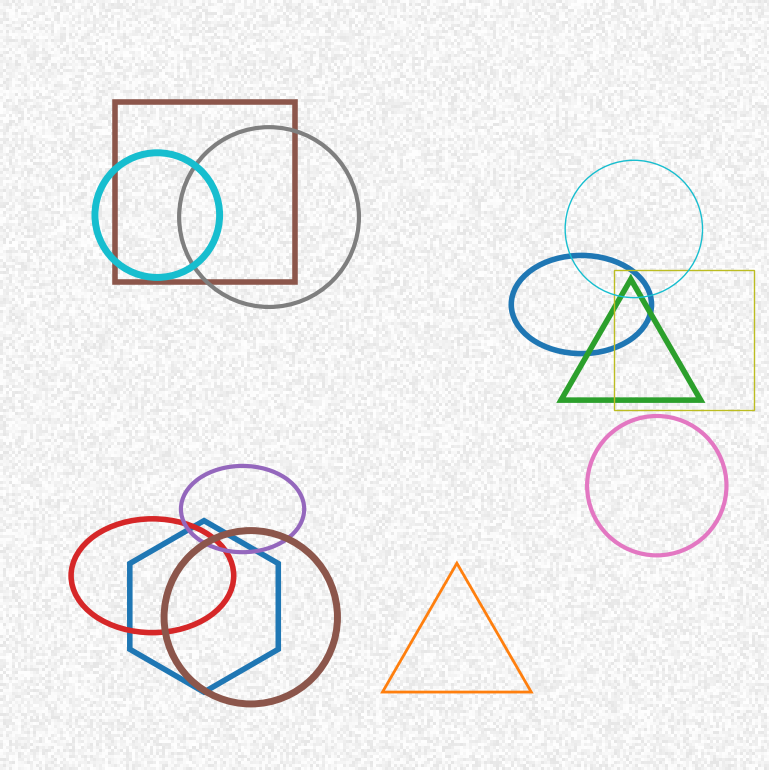[{"shape": "hexagon", "thickness": 2, "radius": 0.56, "center": [0.265, 0.212]}, {"shape": "oval", "thickness": 2, "radius": 0.46, "center": [0.755, 0.605]}, {"shape": "triangle", "thickness": 1, "radius": 0.56, "center": [0.593, 0.157]}, {"shape": "triangle", "thickness": 2, "radius": 0.52, "center": [0.819, 0.533]}, {"shape": "oval", "thickness": 2, "radius": 0.53, "center": [0.198, 0.252]}, {"shape": "oval", "thickness": 1.5, "radius": 0.4, "center": [0.315, 0.339]}, {"shape": "square", "thickness": 2, "radius": 0.58, "center": [0.266, 0.751]}, {"shape": "circle", "thickness": 2.5, "radius": 0.56, "center": [0.326, 0.198]}, {"shape": "circle", "thickness": 1.5, "radius": 0.45, "center": [0.853, 0.369]}, {"shape": "circle", "thickness": 1.5, "radius": 0.58, "center": [0.349, 0.718]}, {"shape": "square", "thickness": 0.5, "radius": 0.45, "center": [0.888, 0.559]}, {"shape": "circle", "thickness": 2.5, "radius": 0.4, "center": [0.204, 0.721]}, {"shape": "circle", "thickness": 0.5, "radius": 0.45, "center": [0.823, 0.703]}]